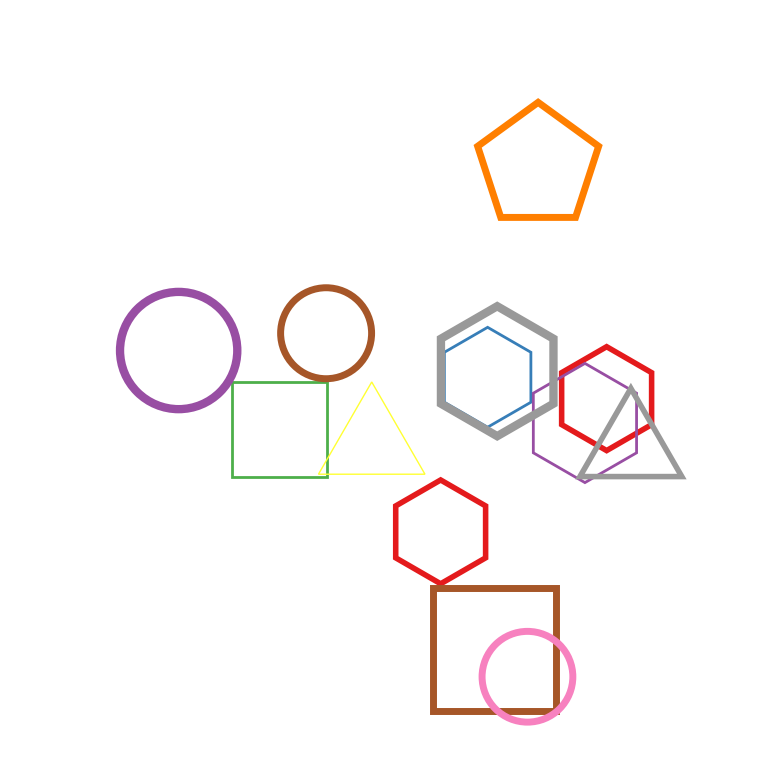[{"shape": "hexagon", "thickness": 2, "radius": 0.34, "center": [0.788, 0.482]}, {"shape": "hexagon", "thickness": 2, "radius": 0.34, "center": [0.572, 0.309]}, {"shape": "hexagon", "thickness": 1, "radius": 0.32, "center": [0.633, 0.51]}, {"shape": "square", "thickness": 1, "radius": 0.31, "center": [0.363, 0.442]}, {"shape": "circle", "thickness": 3, "radius": 0.38, "center": [0.232, 0.545]}, {"shape": "hexagon", "thickness": 1, "radius": 0.39, "center": [0.76, 0.451]}, {"shape": "pentagon", "thickness": 2.5, "radius": 0.41, "center": [0.699, 0.784]}, {"shape": "triangle", "thickness": 0.5, "radius": 0.4, "center": [0.483, 0.424]}, {"shape": "square", "thickness": 2.5, "radius": 0.4, "center": [0.642, 0.156]}, {"shape": "circle", "thickness": 2.5, "radius": 0.3, "center": [0.424, 0.567]}, {"shape": "circle", "thickness": 2.5, "radius": 0.29, "center": [0.685, 0.121]}, {"shape": "hexagon", "thickness": 3, "radius": 0.42, "center": [0.646, 0.518]}, {"shape": "triangle", "thickness": 2, "radius": 0.38, "center": [0.819, 0.419]}]